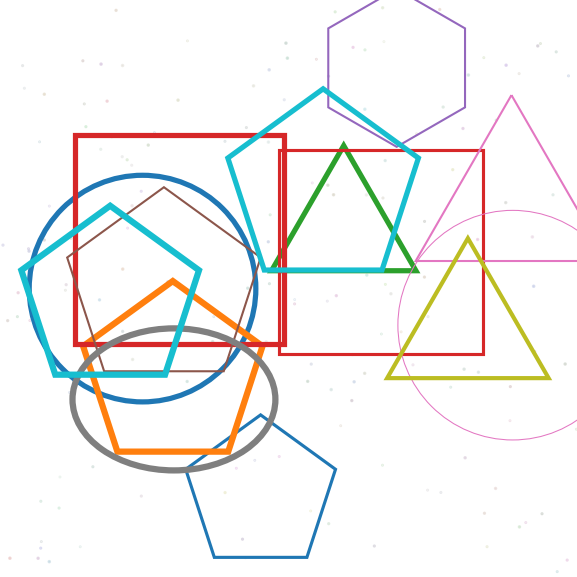[{"shape": "circle", "thickness": 2.5, "radius": 0.98, "center": [0.247, 0.499]}, {"shape": "pentagon", "thickness": 1.5, "radius": 0.68, "center": [0.451, 0.144]}, {"shape": "pentagon", "thickness": 3, "radius": 0.82, "center": [0.299, 0.349]}, {"shape": "triangle", "thickness": 2.5, "radius": 0.72, "center": [0.595, 0.603]}, {"shape": "square", "thickness": 1.5, "radius": 0.88, "center": [0.66, 0.563]}, {"shape": "square", "thickness": 2.5, "radius": 0.91, "center": [0.311, 0.584]}, {"shape": "hexagon", "thickness": 1, "radius": 0.68, "center": [0.687, 0.882]}, {"shape": "pentagon", "thickness": 1, "radius": 0.88, "center": [0.284, 0.499]}, {"shape": "circle", "thickness": 0.5, "radius": 0.99, "center": [0.888, 0.436]}, {"shape": "triangle", "thickness": 1, "radius": 0.96, "center": [0.886, 0.643]}, {"shape": "oval", "thickness": 3, "radius": 0.88, "center": [0.301, 0.308]}, {"shape": "triangle", "thickness": 2, "radius": 0.81, "center": [0.81, 0.425]}, {"shape": "pentagon", "thickness": 3, "radius": 0.81, "center": [0.191, 0.481]}, {"shape": "pentagon", "thickness": 2.5, "radius": 0.87, "center": [0.56, 0.672]}]